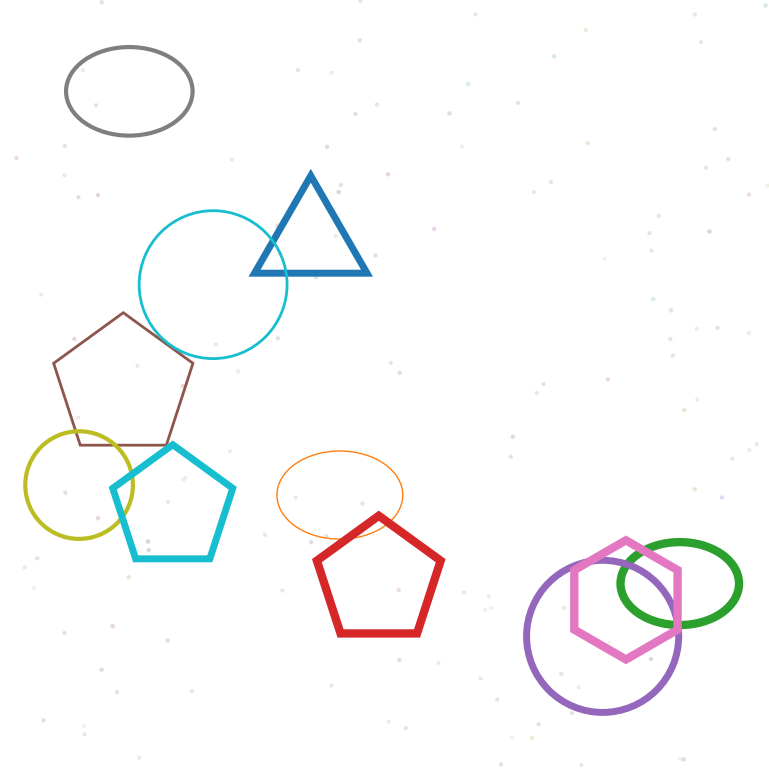[{"shape": "triangle", "thickness": 2.5, "radius": 0.42, "center": [0.404, 0.687]}, {"shape": "oval", "thickness": 0.5, "radius": 0.41, "center": [0.441, 0.357]}, {"shape": "oval", "thickness": 3, "radius": 0.38, "center": [0.883, 0.242]}, {"shape": "pentagon", "thickness": 3, "radius": 0.42, "center": [0.492, 0.246]}, {"shape": "circle", "thickness": 2.5, "radius": 0.49, "center": [0.783, 0.174]}, {"shape": "pentagon", "thickness": 1, "radius": 0.48, "center": [0.16, 0.499]}, {"shape": "hexagon", "thickness": 3, "radius": 0.39, "center": [0.813, 0.221]}, {"shape": "oval", "thickness": 1.5, "radius": 0.41, "center": [0.168, 0.881]}, {"shape": "circle", "thickness": 1.5, "radius": 0.35, "center": [0.103, 0.37]}, {"shape": "pentagon", "thickness": 2.5, "radius": 0.41, "center": [0.224, 0.341]}, {"shape": "circle", "thickness": 1, "radius": 0.48, "center": [0.277, 0.63]}]